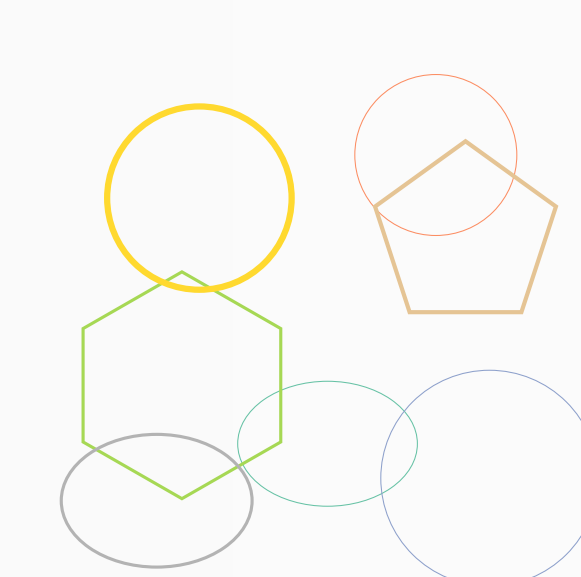[{"shape": "oval", "thickness": 0.5, "radius": 0.77, "center": [0.564, 0.231]}, {"shape": "circle", "thickness": 0.5, "radius": 0.7, "center": [0.75, 0.731]}, {"shape": "circle", "thickness": 0.5, "radius": 0.93, "center": [0.842, 0.171]}, {"shape": "hexagon", "thickness": 1.5, "radius": 0.98, "center": [0.313, 0.332]}, {"shape": "circle", "thickness": 3, "radius": 0.79, "center": [0.343, 0.656]}, {"shape": "pentagon", "thickness": 2, "radius": 0.82, "center": [0.801, 0.591]}, {"shape": "oval", "thickness": 1.5, "radius": 0.82, "center": [0.27, 0.132]}]